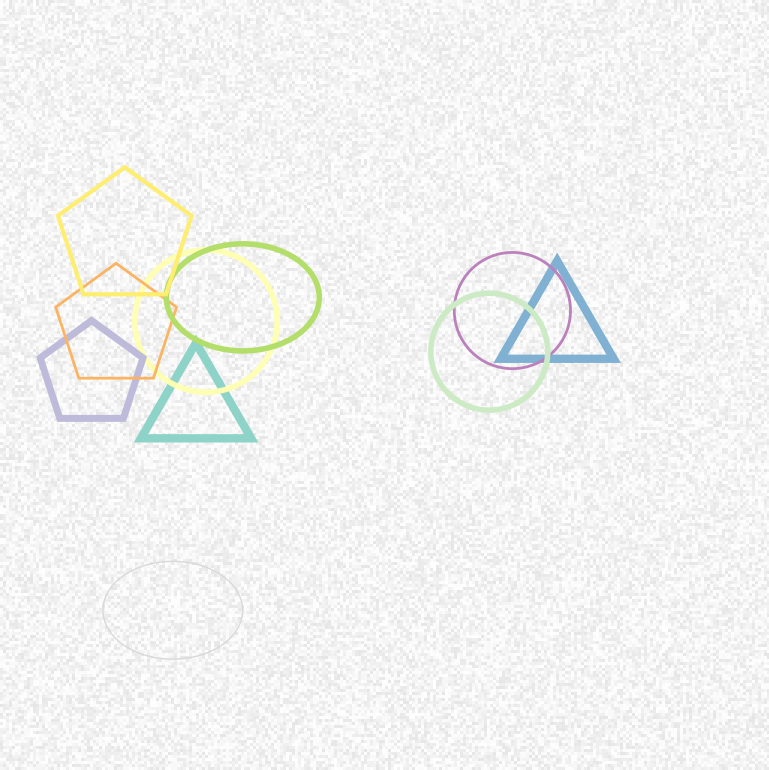[{"shape": "triangle", "thickness": 3, "radius": 0.41, "center": [0.255, 0.472]}, {"shape": "circle", "thickness": 2, "radius": 0.46, "center": [0.268, 0.583]}, {"shape": "pentagon", "thickness": 2.5, "radius": 0.35, "center": [0.119, 0.513]}, {"shape": "triangle", "thickness": 3, "radius": 0.42, "center": [0.724, 0.576]}, {"shape": "pentagon", "thickness": 1, "radius": 0.41, "center": [0.151, 0.576]}, {"shape": "oval", "thickness": 2, "radius": 0.5, "center": [0.315, 0.614]}, {"shape": "oval", "thickness": 0.5, "radius": 0.45, "center": [0.224, 0.207]}, {"shape": "circle", "thickness": 1, "radius": 0.38, "center": [0.665, 0.597]}, {"shape": "circle", "thickness": 2, "radius": 0.38, "center": [0.635, 0.543]}, {"shape": "pentagon", "thickness": 1.5, "radius": 0.46, "center": [0.162, 0.692]}]